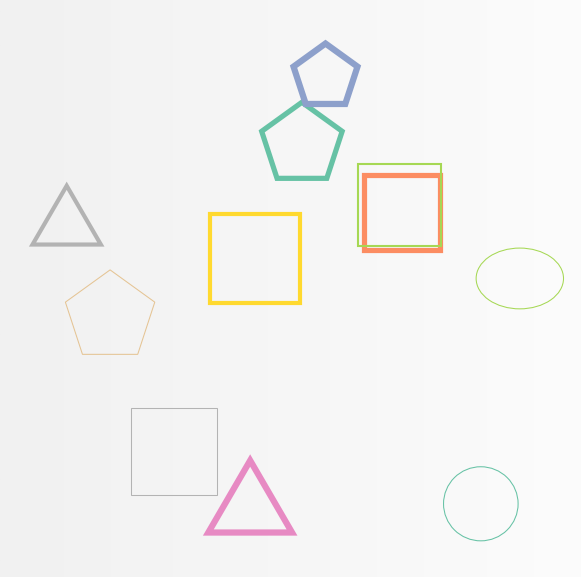[{"shape": "circle", "thickness": 0.5, "radius": 0.32, "center": [0.827, 0.127]}, {"shape": "pentagon", "thickness": 2.5, "radius": 0.36, "center": [0.519, 0.749]}, {"shape": "square", "thickness": 2.5, "radius": 0.33, "center": [0.691, 0.631]}, {"shape": "pentagon", "thickness": 3, "radius": 0.29, "center": [0.56, 0.866]}, {"shape": "triangle", "thickness": 3, "radius": 0.42, "center": [0.43, 0.119]}, {"shape": "oval", "thickness": 0.5, "radius": 0.38, "center": [0.894, 0.517]}, {"shape": "square", "thickness": 1, "radius": 0.36, "center": [0.687, 0.645]}, {"shape": "square", "thickness": 2, "radius": 0.38, "center": [0.439, 0.551]}, {"shape": "pentagon", "thickness": 0.5, "radius": 0.4, "center": [0.189, 0.451]}, {"shape": "triangle", "thickness": 2, "radius": 0.34, "center": [0.115, 0.61]}, {"shape": "square", "thickness": 0.5, "radius": 0.37, "center": [0.299, 0.217]}]